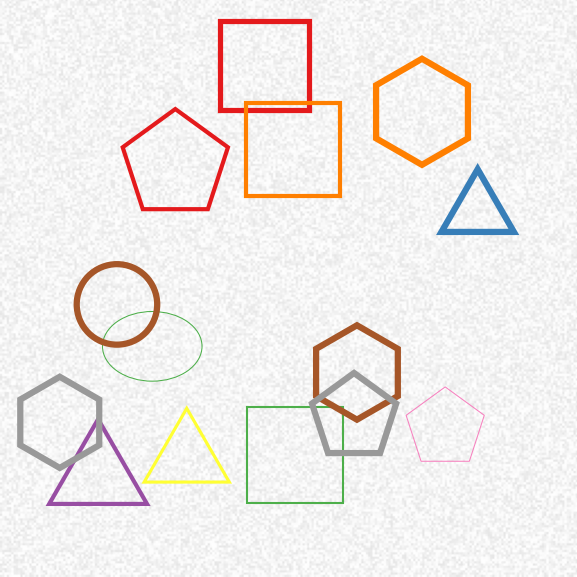[{"shape": "pentagon", "thickness": 2, "radius": 0.48, "center": [0.304, 0.714]}, {"shape": "square", "thickness": 2.5, "radius": 0.39, "center": [0.457, 0.886]}, {"shape": "triangle", "thickness": 3, "radius": 0.36, "center": [0.827, 0.634]}, {"shape": "oval", "thickness": 0.5, "radius": 0.43, "center": [0.264, 0.399]}, {"shape": "square", "thickness": 1, "radius": 0.41, "center": [0.511, 0.211]}, {"shape": "triangle", "thickness": 2, "radius": 0.49, "center": [0.17, 0.175]}, {"shape": "square", "thickness": 2, "radius": 0.4, "center": [0.507, 0.74]}, {"shape": "hexagon", "thickness": 3, "radius": 0.46, "center": [0.731, 0.806]}, {"shape": "triangle", "thickness": 1.5, "radius": 0.43, "center": [0.323, 0.207]}, {"shape": "hexagon", "thickness": 3, "radius": 0.41, "center": [0.618, 0.354]}, {"shape": "circle", "thickness": 3, "radius": 0.35, "center": [0.203, 0.472]}, {"shape": "pentagon", "thickness": 0.5, "radius": 0.36, "center": [0.771, 0.258]}, {"shape": "hexagon", "thickness": 3, "radius": 0.39, "center": [0.103, 0.268]}, {"shape": "pentagon", "thickness": 3, "radius": 0.38, "center": [0.613, 0.277]}]